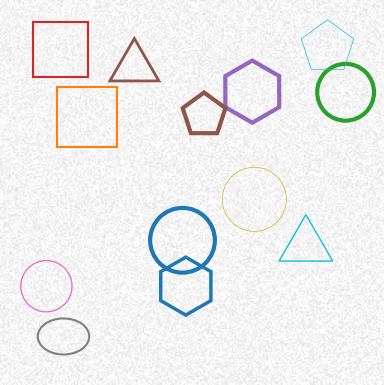[{"shape": "hexagon", "thickness": 2.5, "radius": 0.38, "center": [0.483, 0.257]}, {"shape": "circle", "thickness": 3, "radius": 0.42, "center": [0.474, 0.376]}, {"shape": "square", "thickness": 1.5, "radius": 0.39, "center": [0.227, 0.697]}, {"shape": "circle", "thickness": 3, "radius": 0.37, "center": [0.898, 0.76]}, {"shape": "square", "thickness": 1.5, "radius": 0.36, "center": [0.156, 0.872]}, {"shape": "hexagon", "thickness": 3, "radius": 0.4, "center": [0.655, 0.762]}, {"shape": "pentagon", "thickness": 3, "radius": 0.29, "center": [0.53, 0.701]}, {"shape": "triangle", "thickness": 2, "radius": 0.37, "center": [0.349, 0.827]}, {"shape": "circle", "thickness": 1, "radius": 0.33, "center": [0.12, 0.257]}, {"shape": "oval", "thickness": 1.5, "radius": 0.33, "center": [0.165, 0.126]}, {"shape": "circle", "thickness": 0.5, "radius": 0.42, "center": [0.661, 0.482]}, {"shape": "triangle", "thickness": 1, "radius": 0.4, "center": [0.795, 0.362]}, {"shape": "pentagon", "thickness": 0.5, "radius": 0.36, "center": [0.851, 0.877]}]